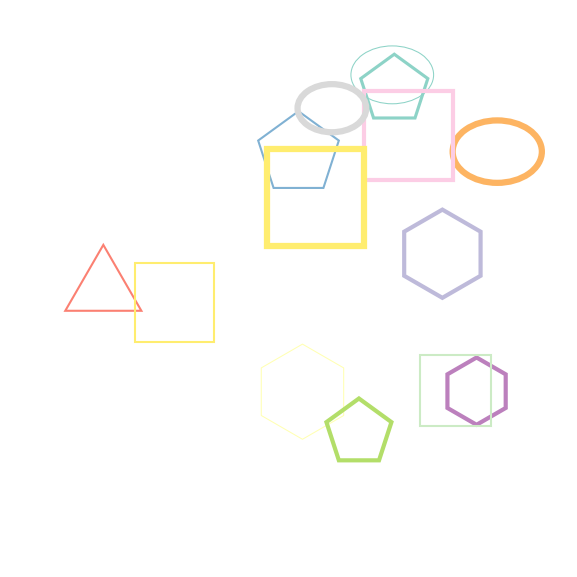[{"shape": "pentagon", "thickness": 1.5, "radius": 0.31, "center": [0.683, 0.844]}, {"shape": "oval", "thickness": 0.5, "radius": 0.36, "center": [0.679, 0.87]}, {"shape": "hexagon", "thickness": 0.5, "radius": 0.41, "center": [0.524, 0.321]}, {"shape": "hexagon", "thickness": 2, "radius": 0.38, "center": [0.766, 0.56]}, {"shape": "triangle", "thickness": 1, "radius": 0.38, "center": [0.179, 0.499]}, {"shape": "pentagon", "thickness": 1, "radius": 0.37, "center": [0.517, 0.733]}, {"shape": "oval", "thickness": 3, "radius": 0.39, "center": [0.861, 0.737]}, {"shape": "pentagon", "thickness": 2, "radius": 0.3, "center": [0.622, 0.25]}, {"shape": "square", "thickness": 2, "radius": 0.38, "center": [0.708, 0.764]}, {"shape": "oval", "thickness": 3, "radius": 0.3, "center": [0.575, 0.812]}, {"shape": "hexagon", "thickness": 2, "radius": 0.29, "center": [0.825, 0.322]}, {"shape": "square", "thickness": 1, "radius": 0.31, "center": [0.789, 0.323]}, {"shape": "square", "thickness": 3, "radius": 0.42, "center": [0.546, 0.657]}, {"shape": "square", "thickness": 1, "radius": 0.34, "center": [0.302, 0.475]}]